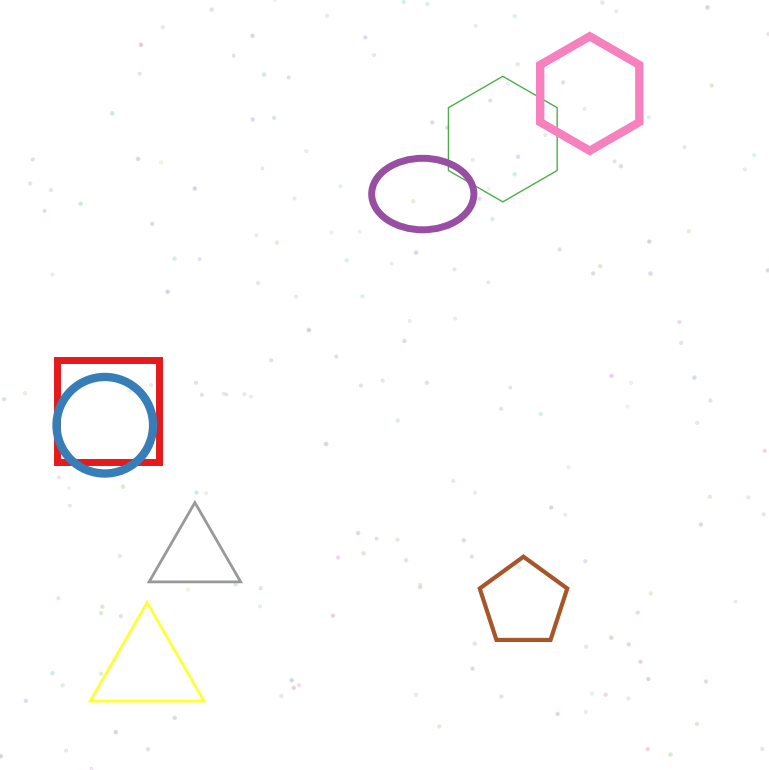[{"shape": "square", "thickness": 2.5, "radius": 0.33, "center": [0.14, 0.467]}, {"shape": "circle", "thickness": 3, "radius": 0.31, "center": [0.136, 0.448]}, {"shape": "hexagon", "thickness": 0.5, "radius": 0.41, "center": [0.653, 0.819]}, {"shape": "oval", "thickness": 2.5, "radius": 0.33, "center": [0.549, 0.748]}, {"shape": "triangle", "thickness": 1, "radius": 0.43, "center": [0.191, 0.132]}, {"shape": "pentagon", "thickness": 1.5, "radius": 0.3, "center": [0.68, 0.217]}, {"shape": "hexagon", "thickness": 3, "radius": 0.37, "center": [0.766, 0.879]}, {"shape": "triangle", "thickness": 1, "radius": 0.34, "center": [0.253, 0.279]}]